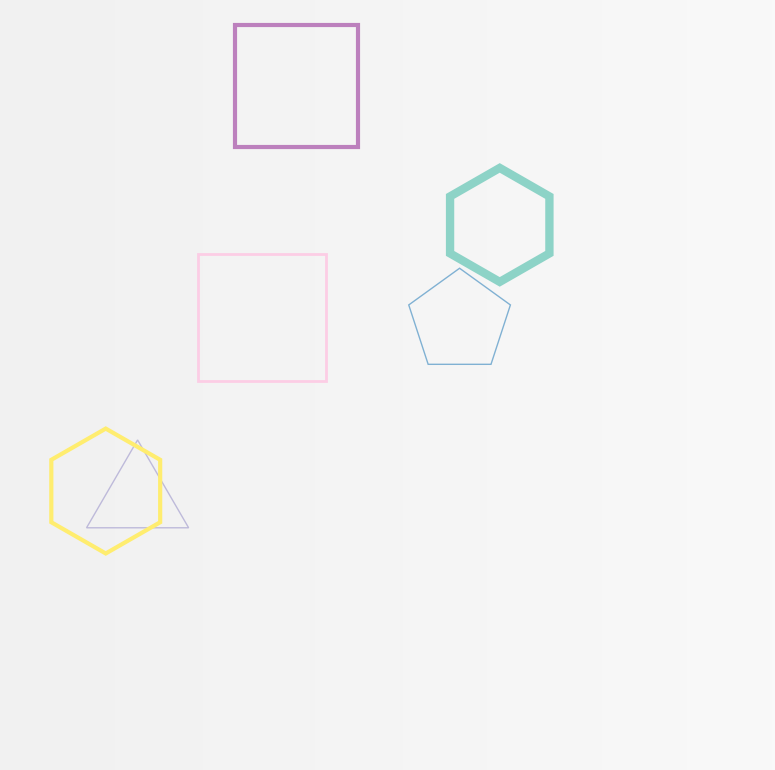[{"shape": "hexagon", "thickness": 3, "radius": 0.37, "center": [0.645, 0.708]}, {"shape": "triangle", "thickness": 0.5, "radius": 0.38, "center": [0.178, 0.353]}, {"shape": "pentagon", "thickness": 0.5, "radius": 0.34, "center": [0.593, 0.583]}, {"shape": "square", "thickness": 1, "radius": 0.41, "center": [0.338, 0.587]}, {"shape": "square", "thickness": 1.5, "radius": 0.39, "center": [0.383, 0.888]}, {"shape": "hexagon", "thickness": 1.5, "radius": 0.41, "center": [0.136, 0.362]}]